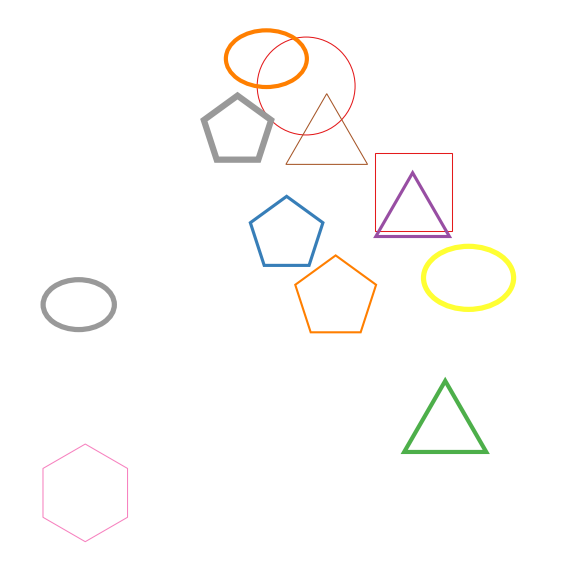[{"shape": "square", "thickness": 0.5, "radius": 0.34, "center": [0.716, 0.667]}, {"shape": "circle", "thickness": 0.5, "radius": 0.42, "center": [0.53, 0.85]}, {"shape": "pentagon", "thickness": 1.5, "radius": 0.33, "center": [0.496, 0.593]}, {"shape": "triangle", "thickness": 2, "radius": 0.41, "center": [0.771, 0.258]}, {"shape": "triangle", "thickness": 1.5, "radius": 0.37, "center": [0.715, 0.626]}, {"shape": "oval", "thickness": 2, "radius": 0.35, "center": [0.461, 0.898]}, {"shape": "pentagon", "thickness": 1, "radius": 0.37, "center": [0.581, 0.483]}, {"shape": "oval", "thickness": 2.5, "radius": 0.39, "center": [0.811, 0.518]}, {"shape": "triangle", "thickness": 0.5, "radius": 0.41, "center": [0.566, 0.755]}, {"shape": "hexagon", "thickness": 0.5, "radius": 0.42, "center": [0.148, 0.146]}, {"shape": "pentagon", "thickness": 3, "radius": 0.31, "center": [0.411, 0.772]}, {"shape": "oval", "thickness": 2.5, "radius": 0.31, "center": [0.136, 0.472]}]